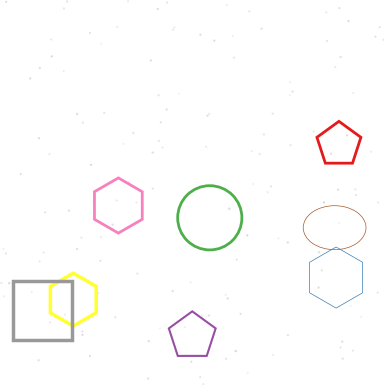[{"shape": "pentagon", "thickness": 2, "radius": 0.3, "center": [0.88, 0.625]}, {"shape": "hexagon", "thickness": 0.5, "radius": 0.4, "center": [0.873, 0.279]}, {"shape": "circle", "thickness": 2, "radius": 0.42, "center": [0.545, 0.434]}, {"shape": "pentagon", "thickness": 1.5, "radius": 0.32, "center": [0.499, 0.127]}, {"shape": "hexagon", "thickness": 2.5, "radius": 0.34, "center": [0.19, 0.222]}, {"shape": "oval", "thickness": 0.5, "radius": 0.41, "center": [0.869, 0.409]}, {"shape": "hexagon", "thickness": 2, "radius": 0.36, "center": [0.307, 0.466]}, {"shape": "square", "thickness": 2.5, "radius": 0.38, "center": [0.111, 0.194]}]